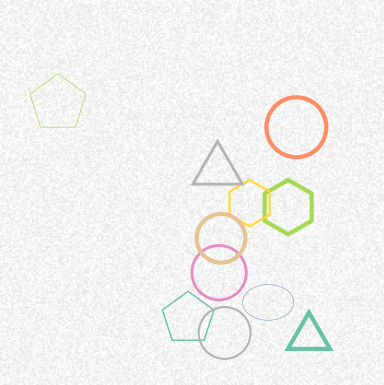[{"shape": "triangle", "thickness": 3, "radius": 0.32, "center": [0.802, 0.125]}, {"shape": "pentagon", "thickness": 1, "radius": 0.35, "center": [0.489, 0.173]}, {"shape": "circle", "thickness": 3, "radius": 0.39, "center": [0.77, 0.669]}, {"shape": "oval", "thickness": 0.5, "radius": 0.33, "center": [0.697, 0.215]}, {"shape": "circle", "thickness": 2, "radius": 0.35, "center": [0.569, 0.292]}, {"shape": "pentagon", "thickness": 0.5, "radius": 0.38, "center": [0.151, 0.732]}, {"shape": "hexagon", "thickness": 3, "radius": 0.35, "center": [0.748, 0.462]}, {"shape": "hexagon", "thickness": 1.5, "radius": 0.3, "center": [0.648, 0.472]}, {"shape": "circle", "thickness": 3, "radius": 0.32, "center": [0.574, 0.381]}, {"shape": "triangle", "thickness": 2, "radius": 0.37, "center": [0.565, 0.559]}, {"shape": "circle", "thickness": 1.5, "radius": 0.34, "center": [0.583, 0.135]}]